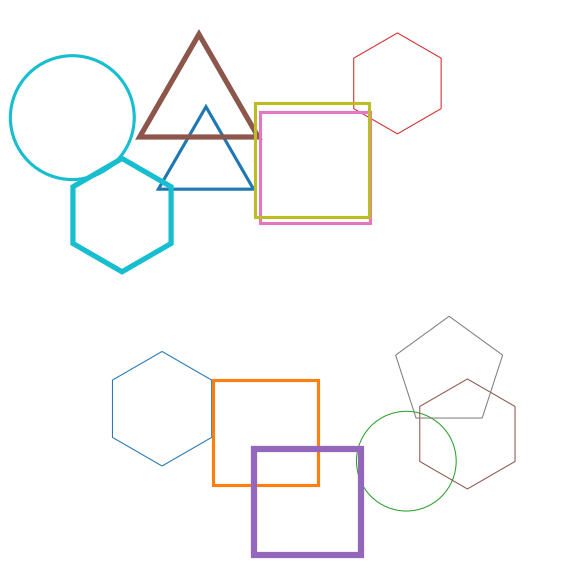[{"shape": "hexagon", "thickness": 0.5, "radius": 0.5, "center": [0.281, 0.291]}, {"shape": "triangle", "thickness": 1.5, "radius": 0.48, "center": [0.357, 0.719]}, {"shape": "square", "thickness": 1.5, "radius": 0.46, "center": [0.46, 0.25]}, {"shape": "circle", "thickness": 0.5, "radius": 0.43, "center": [0.704, 0.201]}, {"shape": "hexagon", "thickness": 0.5, "radius": 0.44, "center": [0.688, 0.855]}, {"shape": "square", "thickness": 3, "radius": 0.46, "center": [0.533, 0.13]}, {"shape": "hexagon", "thickness": 0.5, "radius": 0.48, "center": [0.809, 0.248]}, {"shape": "triangle", "thickness": 2.5, "radius": 0.59, "center": [0.345, 0.821]}, {"shape": "square", "thickness": 1.5, "radius": 0.48, "center": [0.546, 0.709]}, {"shape": "pentagon", "thickness": 0.5, "radius": 0.49, "center": [0.778, 0.354]}, {"shape": "square", "thickness": 1.5, "radius": 0.49, "center": [0.541, 0.722]}, {"shape": "circle", "thickness": 1.5, "radius": 0.54, "center": [0.125, 0.795]}, {"shape": "hexagon", "thickness": 2.5, "radius": 0.49, "center": [0.211, 0.627]}]